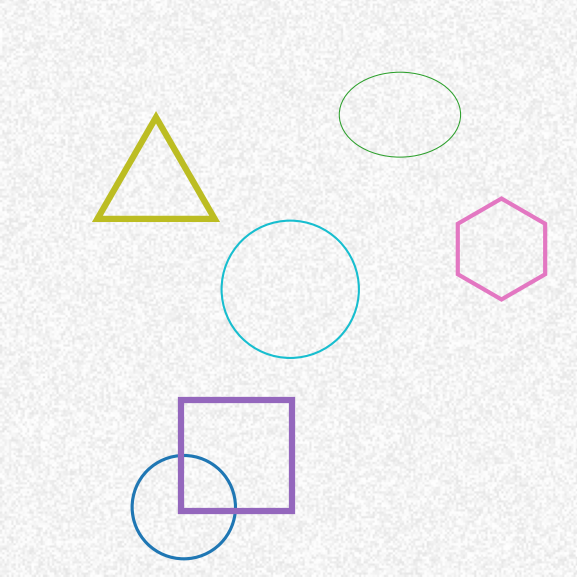[{"shape": "circle", "thickness": 1.5, "radius": 0.45, "center": [0.318, 0.121]}, {"shape": "oval", "thickness": 0.5, "radius": 0.53, "center": [0.693, 0.801]}, {"shape": "square", "thickness": 3, "radius": 0.48, "center": [0.41, 0.21]}, {"shape": "hexagon", "thickness": 2, "radius": 0.44, "center": [0.868, 0.568]}, {"shape": "triangle", "thickness": 3, "radius": 0.59, "center": [0.27, 0.679]}, {"shape": "circle", "thickness": 1, "radius": 0.59, "center": [0.503, 0.498]}]